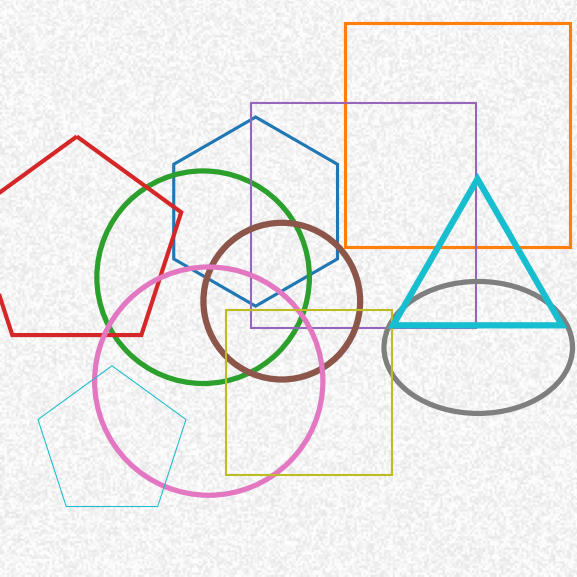[{"shape": "hexagon", "thickness": 1.5, "radius": 0.82, "center": [0.443, 0.633]}, {"shape": "square", "thickness": 1.5, "radius": 0.97, "center": [0.792, 0.765]}, {"shape": "circle", "thickness": 2.5, "radius": 0.92, "center": [0.352, 0.519]}, {"shape": "pentagon", "thickness": 2, "radius": 0.95, "center": [0.133, 0.573]}, {"shape": "square", "thickness": 1, "radius": 0.97, "center": [0.63, 0.625]}, {"shape": "circle", "thickness": 3, "radius": 0.68, "center": [0.488, 0.478]}, {"shape": "circle", "thickness": 2.5, "radius": 0.99, "center": [0.361, 0.339]}, {"shape": "oval", "thickness": 2.5, "radius": 0.82, "center": [0.828, 0.397]}, {"shape": "square", "thickness": 1, "radius": 0.72, "center": [0.535, 0.319]}, {"shape": "triangle", "thickness": 3, "radius": 0.84, "center": [0.827, 0.52]}, {"shape": "pentagon", "thickness": 0.5, "radius": 0.67, "center": [0.194, 0.231]}]